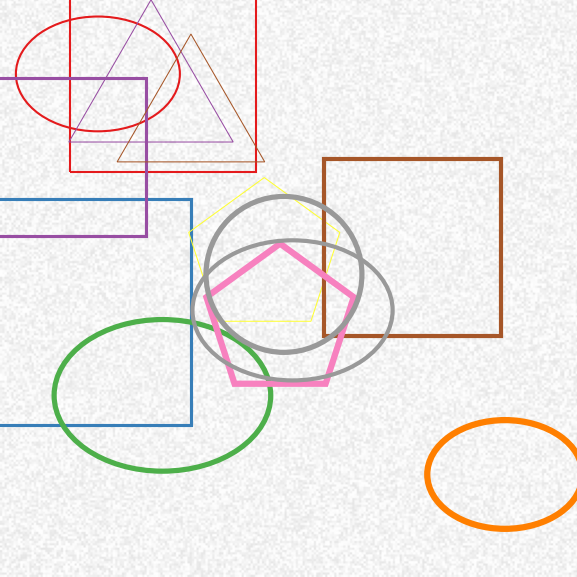[{"shape": "oval", "thickness": 1, "radius": 0.71, "center": [0.17, 0.871]}, {"shape": "square", "thickness": 1, "radius": 0.8, "center": [0.282, 0.863]}, {"shape": "square", "thickness": 1.5, "radius": 0.98, "center": [0.134, 0.459]}, {"shape": "oval", "thickness": 2.5, "radius": 0.94, "center": [0.281, 0.315]}, {"shape": "triangle", "thickness": 0.5, "radius": 0.82, "center": [0.262, 0.835]}, {"shape": "square", "thickness": 1.5, "radius": 0.69, "center": [0.115, 0.727]}, {"shape": "oval", "thickness": 3, "radius": 0.67, "center": [0.874, 0.178]}, {"shape": "pentagon", "thickness": 0.5, "radius": 0.69, "center": [0.458, 0.554]}, {"shape": "triangle", "thickness": 0.5, "radius": 0.74, "center": [0.331, 0.793]}, {"shape": "square", "thickness": 2, "radius": 0.76, "center": [0.714, 0.571]}, {"shape": "pentagon", "thickness": 3, "radius": 0.67, "center": [0.485, 0.443]}, {"shape": "oval", "thickness": 2, "radius": 0.87, "center": [0.507, 0.462]}, {"shape": "circle", "thickness": 2.5, "radius": 0.68, "center": [0.492, 0.524]}]